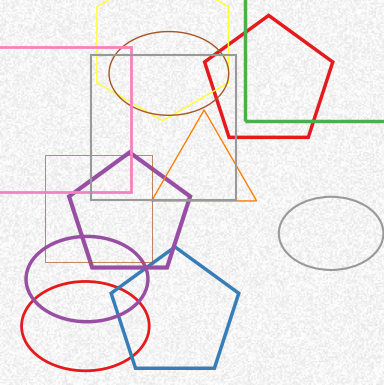[{"shape": "pentagon", "thickness": 2.5, "radius": 0.88, "center": [0.698, 0.785]}, {"shape": "oval", "thickness": 2, "radius": 0.83, "center": [0.222, 0.153]}, {"shape": "pentagon", "thickness": 2.5, "radius": 0.87, "center": [0.454, 0.184]}, {"shape": "square", "thickness": 2.5, "radius": 0.97, "center": [0.83, 0.88]}, {"shape": "oval", "thickness": 2.5, "radius": 0.79, "center": [0.226, 0.275]}, {"shape": "pentagon", "thickness": 3, "radius": 0.83, "center": [0.337, 0.439]}, {"shape": "triangle", "thickness": 1, "radius": 0.79, "center": [0.53, 0.557]}, {"shape": "hexagon", "thickness": 1, "radius": 0.99, "center": [0.422, 0.884]}, {"shape": "oval", "thickness": 1, "radius": 0.78, "center": [0.439, 0.809]}, {"shape": "square", "thickness": 0.5, "radius": 0.69, "center": [0.257, 0.459]}, {"shape": "square", "thickness": 2, "radius": 0.94, "center": [0.151, 0.689]}, {"shape": "oval", "thickness": 1.5, "radius": 0.68, "center": [0.86, 0.394]}, {"shape": "square", "thickness": 1.5, "radius": 0.94, "center": [0.425, 0.668]}]